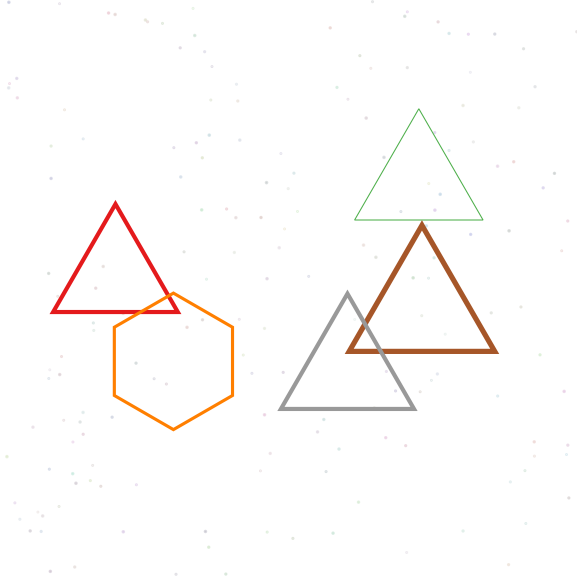[{"shape": "triangle", "thickness": 2, "radius": 0.62, "center": [0.2, 0.521]}, {"shape": "triangle", "thickness": 0.5, "radius": 0.64, "center": [0.725, 0.682]}, {"shape": "hexagon", "thickness": 1.5, "radius": 0.59, "center": [0.3, 0.373]}, {"shape": "triangle", "thickness": 2.5, "radius": 0.73, "center": [0.731, 0.463]}, {"shape": "triangle", "thickness": 2, "radius": 0.67, "center": [0.602, 0.358]}]